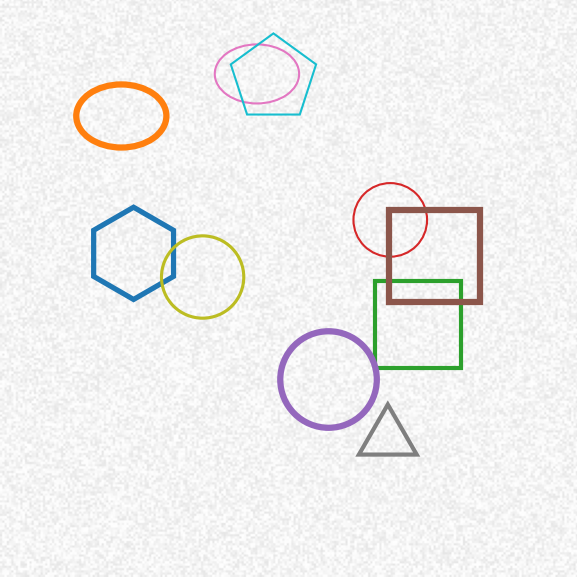[{"shape": "hexagon", "thickness": 2.5, "radius": 0.4, "center": [0.231, 0.56]}, {"shape": "oval", "thickness": 3, "radius": 0.39, "center": [0.21, 0.798]}, {"shape": "square", "thickness": 2, "radius": 0.37, "center": [0.723, 0.437]}, {"shape": "circle", "thickness": 1, "radius": 0.32, "center": [0.676, 0.618]}, {"shape": "circle", "thickness": 3, "radius": 0.42, "center": [0.569, 0.342]}, {"shape": "square", "thickness": 3, "radius": 0.4, "center": [0.752, 0.556]}, {"shape": "oval", "thickness": 1, "radius": 0.37, "center": [0.445, 0.871]}, {"shape": "triangle", "thickness": 2, "radius": 0.29, "center": [0.672, 0.241]}, {"shape": "circle", "thickness": 1.5, "radius": 0.36, "center": [0.351, 0.519]}, {"shape": "pentagon", "thickness": 1, "radius": 0.39, "center": [0.473, 0.864]}]